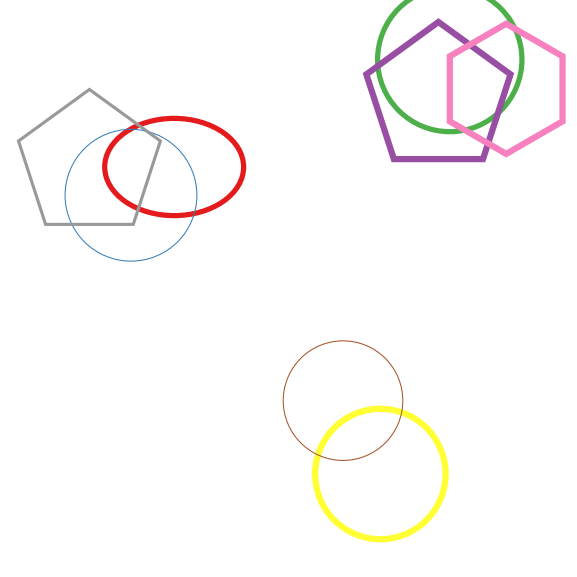[{"shape": "oval", "thickness": 2.5, "radius": 0.6, "center": [0.302, 0.71]}, {"shape": "circle", "thickness": 0.5, "radius": 0.57, "center": [0.227, 0.661]}, {"shape": "circle", "thickness": 2.5, "radius": 0.62, "center": [0.779, 0.896]}, {"shape": "pentagon", "thickness": 3, "radius": 0.66, "center": [0.759, 0.83]}, {"shape": "circle", "thickness": 3, "radius": 0.56, "center": [0.659, 0.178]}, {"shape": "circle", "thickness": 0.5, "radius": 0.52, "center": [0.594, 0.305]}, {"shape": "hexagon", "thickness": 3, "radius": 0.56, "center": [0.876, 0.845]}, {"shape": "pentagon", "thickness": 1.5, "radius": 0.65, "center": [0.155, 0.715]}]